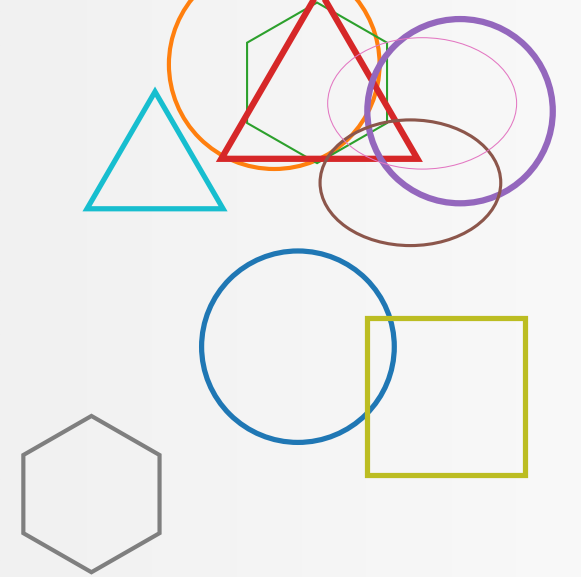[{"shape": "circle", "thickness": 2.5, "radius": 0.83, "center": [0.513, 0.399]}, {"shape": "circle", "thickness": 2, "radius": 0.91, "center": [0.472, 0.888]}, {"shape": "hexagon", "thickness": 1, "radius": 0.7, "center": [0.545, 0.856]}, {"shape": "triangle", "thickness": 3, "radius": 0.97, "center": [0.549, 0.822]}, {"shape": "circle", "thickness": 3, "radius": 0.8, "center": [0.791, 0.807]}, {"shape": "oval", "thickness": 1.5, "radius": 0.78, "center": [0.706, 0.683]}, {"shape": "oval", "thickness": 0.5, "radius": 0.81, "center": [0.726, 0.82]}, {"shape": "hexagon", "thickness": 2, "radius": 0.68, "center": [0.157, 0.144]}, {"shape": "square", "thickness": 2.5, "radius": 0.68, "center": [0.767, 0.312]}, {"shape": "triangle", "thickness": 2.5, "radius": 0.68, "center": [0.267, 0.705]}]